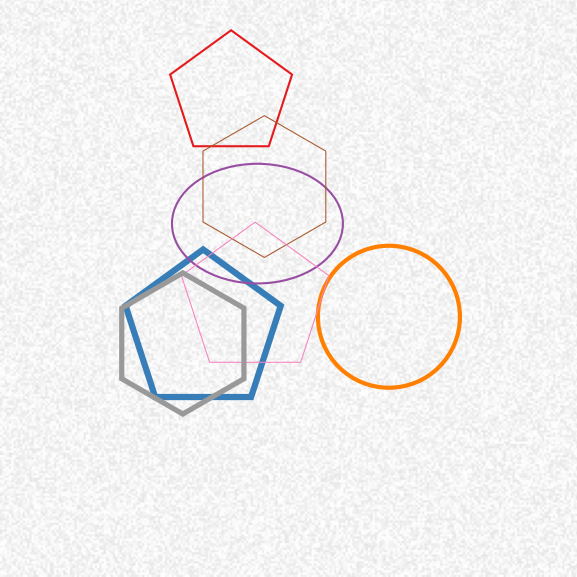[{"shape": "pentagon", "thickness": 1, "radius": 0.56, "center": [0.4, 0.836]}, {"shape": "pentagon", "thickness": 3, "radius": 0.71, "center": [0.352, 0.426]}, {"shape": "oval", "thickness": 1, "radius": 0.74, "center": [0.446, 0.612]}, {"shape": "circle", "thickness": 2, "radius": 0.61, "center": [0.673, 0.451]}, {"shape": "hexagon", "thickness": 0.5, "radius": 0.61, "center": [0.458, 0.676]}, {"shape": "pentagon", "thickness": 0.5, "radius": 0.67, "center": [0.442, 0.48]}, {"shape": "hexagon", "thickness": 2.5, "radius": 0.61, "center": [0.317, 0.404]}]